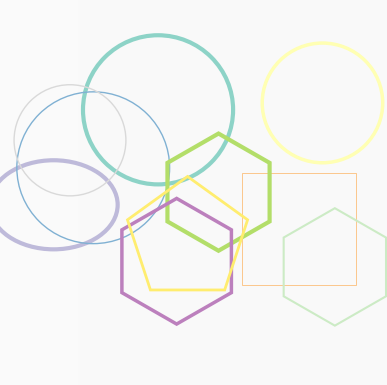[{"shape": "circle", "thickness": 3, "radius": 0.97, "center": [0.408, 0.715]}, {"shape": "circle", "thickness": 2.5, "radius": 0.78, "center": [0.832, 0.733]}, {"shape": "oval", "thickness": 3, "radius": 0.83, "center": [0.138, 0.468]}, {"shape": "circle", "thickness": 1, "radius": 0.99, "center": [0.241, 0.564]}, {"shape": "square", "thickness": 0.5, "radius": 0.73, "center": [0.772, 0.405]}, {"shape": "hexagon", "thickness": 3, "radius": 0.76, "center": [0.564, 0.501]}, {"shape": "circle", "thickness": 1, "radius": 0.72, "center": [0.181, 0.636]}, {"shape": "hexagon", "thickness": 2.5, "radius": 0.82, "center": [0.456, 0.321]}, {"shape": "hexagon", "thickness": 1.5, "radius": 0.76, "center": [0.864, 0.307]}, {"shape": "pentagon", "thickness": 2, "radius": 0.81, "center": [0.484, 0.379]}]